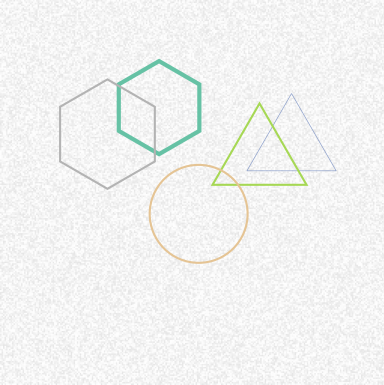[{"shape": "hexagon", "thickness": 3, "radius": 0.6, "center": [0.413, 0.72]}, {"shape": "triangle", "thickness": 0.5, "radius": 0.67, "center": [0.757, 0.623]}, {"shape": "triangle", "thickness": 1.5, "radius": 0.7, "center": [0.674, 0.59]}, {"shape": "circle", "thickness": 1.5, "radius": 0.64, "center": [0.516, 0.445]}, {"shape": "hexagon", "thickness": 1.5, "radius": 0.71, "center": [0.279, 0.652]}]